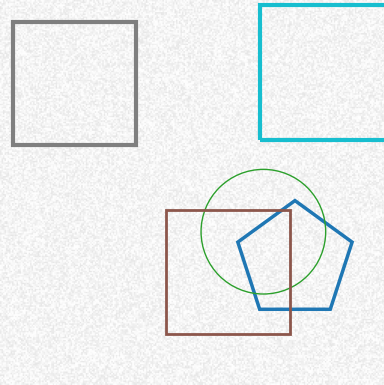[{"shape": "pentagon", "thickness": 2.5, "radius": 0.78, "center": [0.766, 0.323]}, {"shape": "circle", "thickness": 1, "radius": 0.81, "center": [0.684, 0.398]}, {"shape": "square", "thickness": 2, "radius": 0.8, "center": [0.592, 0.294]}, {"shape": "square", "thickness": 3, "radius": 0.8, "center": [0.193, 0.784]}, {"shape": "square", "thickness": 3, "radius": 0.88, "center": [0.851, 0.812]}]